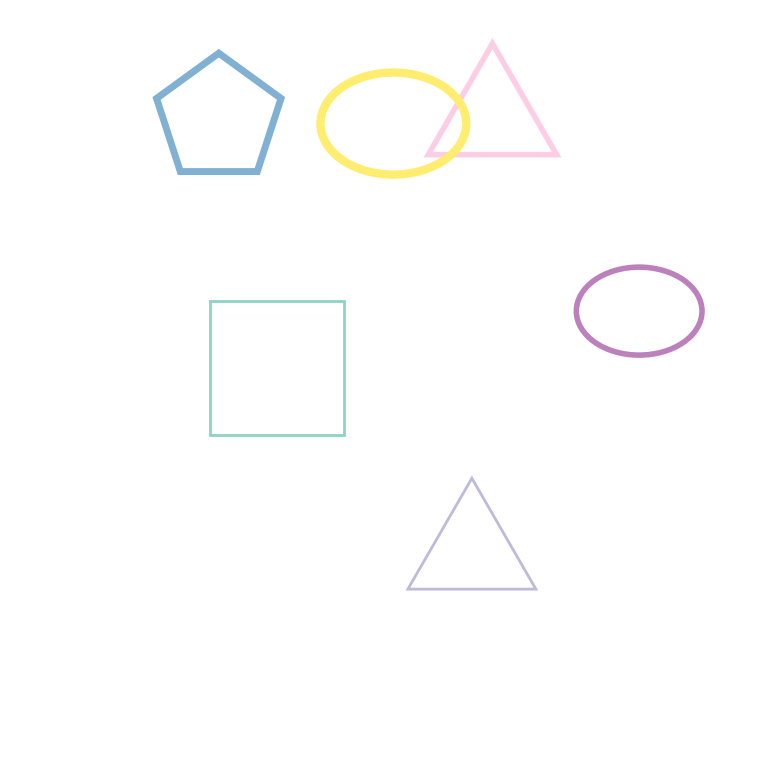[{"shape": "square", "thickness": 1, "radius": 0.43, "center": [0.36, 0.522]}, {"shape": "triangle", "thickness": 1, "radius": 0.48, "center": [0.613, 0.283]}, {"shape": "pentagon", "thickness": 2.5, "radius": 0.42, "center": [0.284, 0.846]}, {"shape": "triangle", "thickness": 2, "radius": 0.48, "center": [0.64, 0.847]}, {"shape": "oval", "thickness": 2, "radius": 0.41, "center": [0.83, 0.596]}, {"shape": "oval", "thickness": 3, "radius": 0.47, "center": [0.511, 0.84]}]